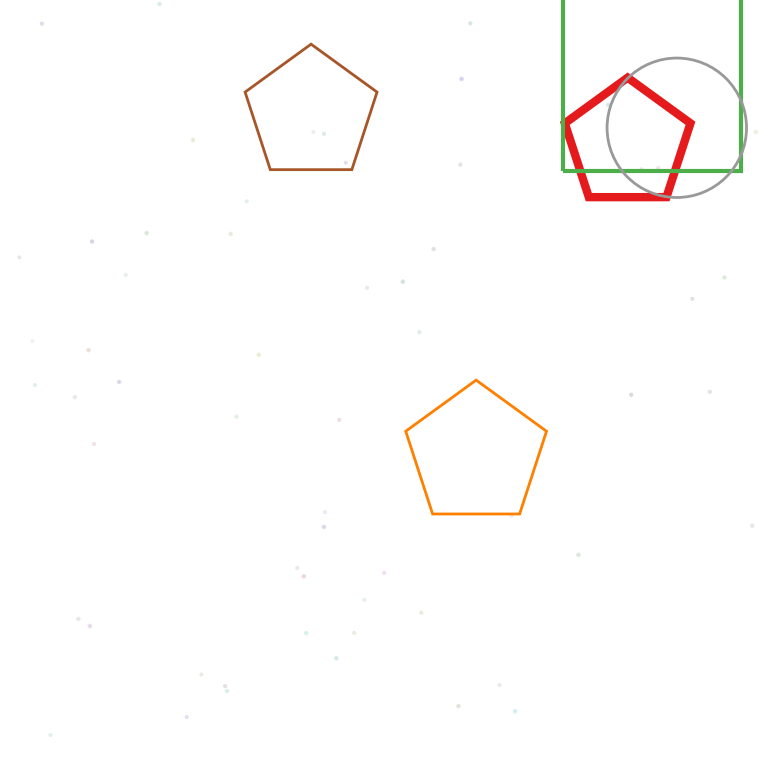[{"shape": "pentagon", "thickness": 3, "radius": 0.43, "center": [0.815, 0.813]}, {"shape": "square", "thickness": 1.5, "radius": 0.58, "center": [0.847, 0.893]}, {"shape": "pentagon", "thickness": 1, "radius": 0.48, "center": [0.618, 0.41]}, {"shape": "pentagon", "thickness": 1, "radius": 0.45, "center": [0.404, 0.853]}, {"shape": "circle", "thickness": 1, "radius": 0.45, "center": [0.879, 0.834]}]